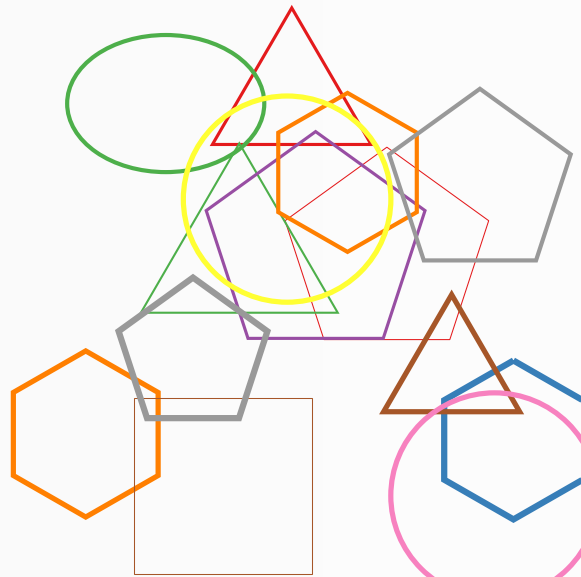[{"shape": "pentagon", "thickness": 0.5, "radius": 0.92, "center": [0.666, 0.56]}, {"shape": "triangle", "thickness": 1.5, "radius": 0.79, "center": [0.502, 0.828]}, {"shape": "hexagon", "thickness": 3, "radius": 0.69, "center": [0.883, 0.237]}, {"shape": "triangle", "thickness": 1, "radius": 0.98, "center": [0.412, 0.555]}, {"shape": "oval", "thickness": 2, "radius": 0.85, "center": [0.285, 0.82]}, {"shape": "pentagon", "thickness": 1.5, "radius": 0.99, "center": [0.543, 0.573]}, {"shape": "hexagon", "thickness": 2.5, "radius": 0.72, "center": [0.148, 0.248]}, {"shape": "hexagon", "thickness": 2, "radius": 0.69, "center": [0.598, 0.701]}, {"shape": "circle", "thickness": 2.5, "radius": 0.89, "center": [0.494, 0.654]}, {"shape": "square", "thickness": 0.5, "radius": 0.76, "center": [0.384, 0.158]}, {"shape": "triangle", "thickness": 2.5, "radius": 0.68, "center": [0.777, 0.354]}, {"shape": "circle", "thickness": 2.5, "radius": 0.89, "center": [0.851, 0.141]}, {"shape": "pentagon", "thickness": 3, "radius": 0.67, "center": [0.332, 0.384]}, {"shape": "pentagon", "thickness": 2, "radius": 0.82, "center": [0.826, 0.681]}]